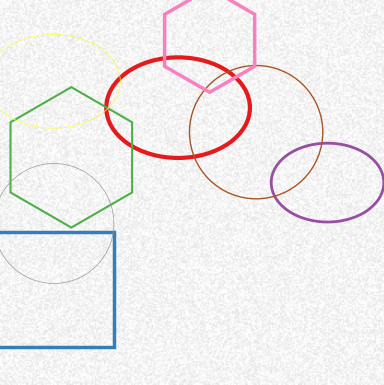[{"shape": "oval", "thickness": 3, "radius": 0.93, "center": [0.463, 0.72]}, {"shape": "square", "thickness": 2.5, "radius": 0.75, "center": [0.146, 0.248]}, {"shape": "hexagon", "thickness": 1.5, "radius": 0.91, "center": [0.185, 0.591]}, {"shape": "oval", "thickness": 2, "radius": 0.73, "center": [0.851, 0.526]}, {"shape": "oval", "thickness": 0.5, "radius": 0.87, "center": [0.139, 0.789]}, {"shape": "circle", "thickness": 1, "radius": 0.87, "center": [0.665, 0.657]}, {"shape": "hexagon", "thickness": 2.5, "radius": 0.68, "center": [0.545, 0.895]}, {"shape": "circle", "thickness": 0.5, "radius": 0.78, "center": [0.14, 0.42]}]